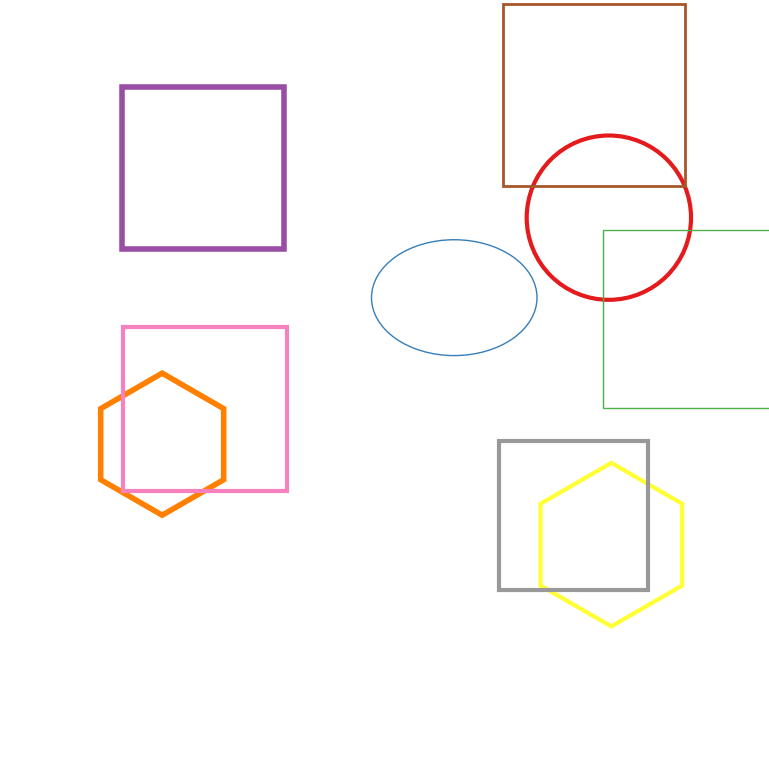[{"shape": "circle", "thickness": 1.5, "radius": 0.53, "center": [0.791, 0.717]}, {"shape": "oval", "thickness": 0.5, "radius": 0.54, "center": [0.59, 0.613]}, {"shape": "square", "thickness": 0.5, "radius": 0.58, "center": [0.898, 0.585]}, {"shape": "square", "thickness": 2, "radius": 0.53, "center": [0.264, 0.782]}, {"shape": "hexagon", "thickness": 2, "radius": 0.46, "center": [0.211, 0.423]}, {"shape": "hexagon", "thickness": 1.5, "radius": 0.53, "center": [0.794, 0.293]}, {"shape": "square", "thickness": 1, "radius": 0.59, "center": [0.771, 0.877]}, {"shape": "square", "thickness": 1.5, "radius": 0.53, "center": [0.266, 0.469]}, {"shape": "square", "thickness": 1.5, "radius": 0.48, "center": [0.745, 0.33]}]